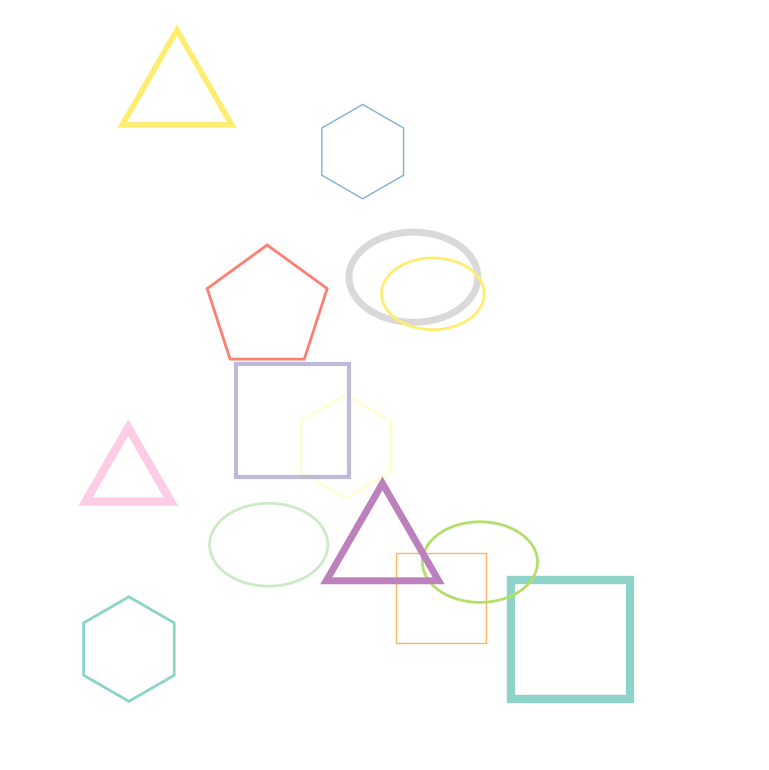[{"shape": "hexagon", "thickness": 1, "radius": 0.34, "center": [0.167, 0.157]}, {"shape": "square", "thickness": 3, "radius": 0.38, "center": [0.741, 0.169]}, {"shape": "hexagon", "thickness": 0.5, "radius": 0.34, "center": [0.449, 0.42]}, {"shape": "square", "thickness": 1.5, "radius": 0.36, "center": [0.38, 0.454]}, {"shape": "pentagon", "thickness": 1, "radius": 0.41, "center": [0.347, 0.6]}, {"shape": "hexagon", "thickness": 0.5, "radius": 0.31, "center": [0.471, 0.803]}, {"shape": "square", "thickness": 0.5, "radius": 0.29, "center": [0.573, 0.223]}, {"shape": "oval", "thickness": 1, "radius": 0.37, "center": [0.623, 0.27]}, {"shape": "triangle", "thickness": 3, "radius": 0.32, "center": [0.167, 0.381]}, {"shape": "oval", "thickness": 2.5, "radius": 0.42, "center": [0.537, 0.64]}, {"shape": "triangle", "thickness": 2.5, "radius": 0.42, "center": [0.497, 0.288]}, {"shape": "oval", "thickness": 1, "radius": 0.38, "center": [0.349, 0.293]}, {"shape": "triangle", "thickness": 2, "radius": 0.41, "center": [0.23, 0.879]}, {"shape": "oval", "thickness": 1, "radius": 0.33, "center": [0.562, 0.618]}]